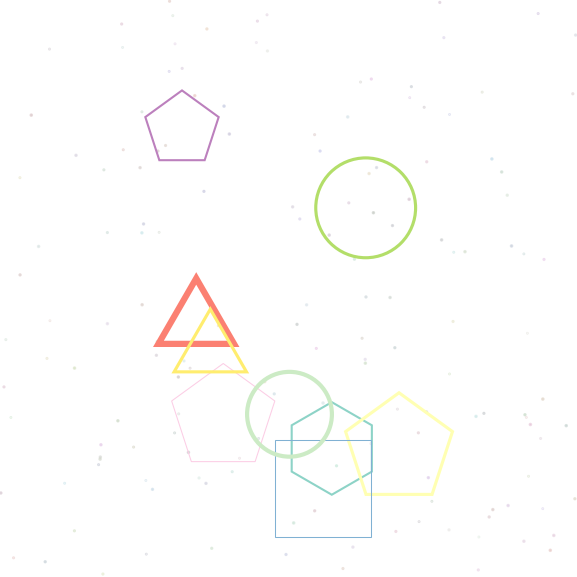[{"shape": "hexagon", "thickness": 1, "radius": 0.4, "center": [0.575, 0.223]}, {"shape": "pentagon", "thickness": 1.5, "radius": 0.49, "center": [0.691, 0.222]}, {"shape": "triangle", "thickness": 3, "radius": 0.38, "center": [0.34, 0.441]}, {"shape": "square", "thickness": 0.5, "radius": 0.42, "center": [0.559, 0.153]}, {"shape": "circle", "thickness": 1.5, "radius": 0.43, "center": [0.633, 0.639]}, {"shape": "pentagon", "thickness": 0.5, "radius": 0.47, "center": [0.387, 0.276]}, {"shape": "pentagon", "thickness": 1, "radius": 0.33, "center": [0.315, 0.776]}, {"shape": "circle", "thickness": 2, "radius": 0.37, "center": [0.501, 0.282]}, {"shape": "triangle", "thickness": 1.5, "radius": 0.36, "center": [0.364, 0.391]}]